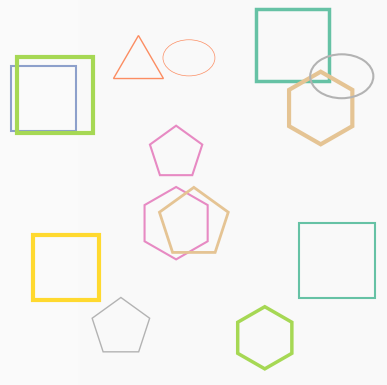[{"shape": "square", "thickness": 2.5, "radius": 0.47, "center": [0.754, 0.883]}, {"shape": "square", "thickness": 1.5, "radius": 0.49, "center": [0.87, 0.324]}, {"shape": "oval", "thickness": 0.5, "radius": 0.34, "center": [0.488, 0.85]}, {"shape": "triangle", "thickness": 1, "radius": 0.37, "center": [0.357, 0.833]}, {"shape": "square", "thickness": 1.5, "radius": 0.42, "center": [0.113, 0.743]}, {"shape": "pentagon", "thickness": 1.5, "radius": 0.36, "center": [0.454, 0.603]}, {"shape": "hexagon", "thickness": 1.5, "radius": 0.47, "center": [0.454, 0.42]}, {"shape": "hexagon", "thickness": 2.5, "radius": 0.4, "center": [0.683, 0.123]}, {"shape": "square", "thickness": 3, "radius": 0.49, "center": [0.141, 0.752]}, {"shape": "square", "thickness": 3, "radius": 0.42, "center": [0.17, 0.305]}, {"shape": "hexagon", "thickness": 3, "radius": 0.47, "center": [0.828, 0.719]}, {"shape": "pentagon", "thickness": 2, "radius": 0.47, "center": [0.5, 0.42]}, {"shape": "oval", "thickness": 1.5, "radius": 0.41, "center": [0.882, 0.802]}, {"shape": "pentagon", "thickness": 1, "radius": 0.39, "center": [0.312, 0.149]}]